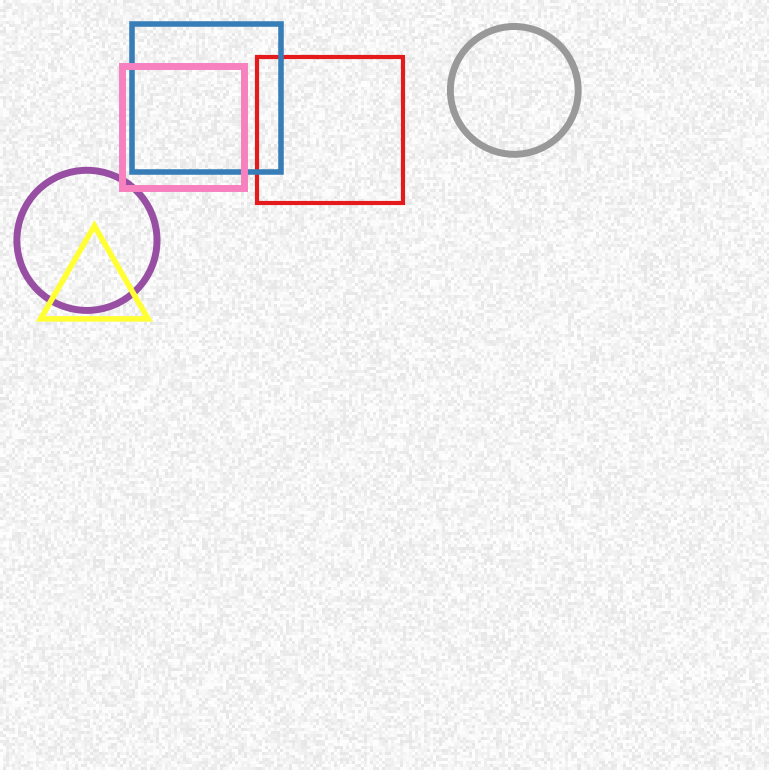[{"shape": "square", "thickness": 1.5, "radius": 0.47, "center": [0.428, 0.832]}, {"shape": "square", "thickness": 2, "radius": 0.48, "center": [0.268, 0.872]}, {"shape": "circle", "thickness": 2.5, "radius": 0.46, "center": [0.113, 0.688]}, {"shape": "triangle", "thickness": 2, "radius": 0.4, "center": [0.123, 0.626]}, {"shape": "square", "thickness": 2.5, "radius": 0.4, "center": [0.238, 0.835]}, {"shape": "circle", "thickness": 2.5, "radius": 0.41, "center": [0.668, 0.883]}]